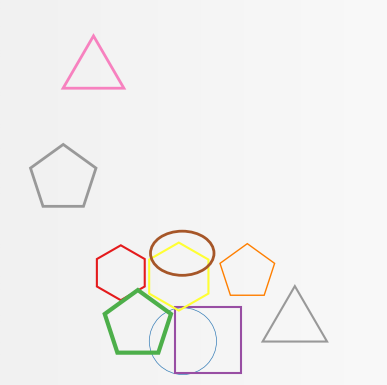[{"shape": "hexagon", "thickness": 1.5, "radius": 0.36, "center": [0.312, 0.292]}, {"shape": "circle", "thickness": 0.5, "radius": 0.43, "center": [0.472, 0.114]}, {"shape": "pentagon", "thickness": 3, "radius": 0.45, "center": [0.356, 0.157]}, {"shape": "square", "thickness": 1.5, "radius": 0.42, "center": [0.536, 0.117]}, {"shape": "pentagon", "thickness": 1, "radius": 0.37, "center": [0.638, 0.293]}, {"shape": "hexagon", "thickness": 1.5, "radius": 0.44, "center": [0.461, 0.282]}, {"shape": "oval", "thickness": 2, "radius": 0.41, "center": [0.47, 0.342]}, {"shape": "triangle", "thickness": 2, "radius": 0.45, "center": [0.241, 0.816]}, {"shape": "pentagon", "thickness": 2, "radius": 0.44, "center": [0.163, 0.536]}, {"shape": "triangle", "thickness": 1.5, "radius": 0.48, "center": [0.761, 0.161]}]